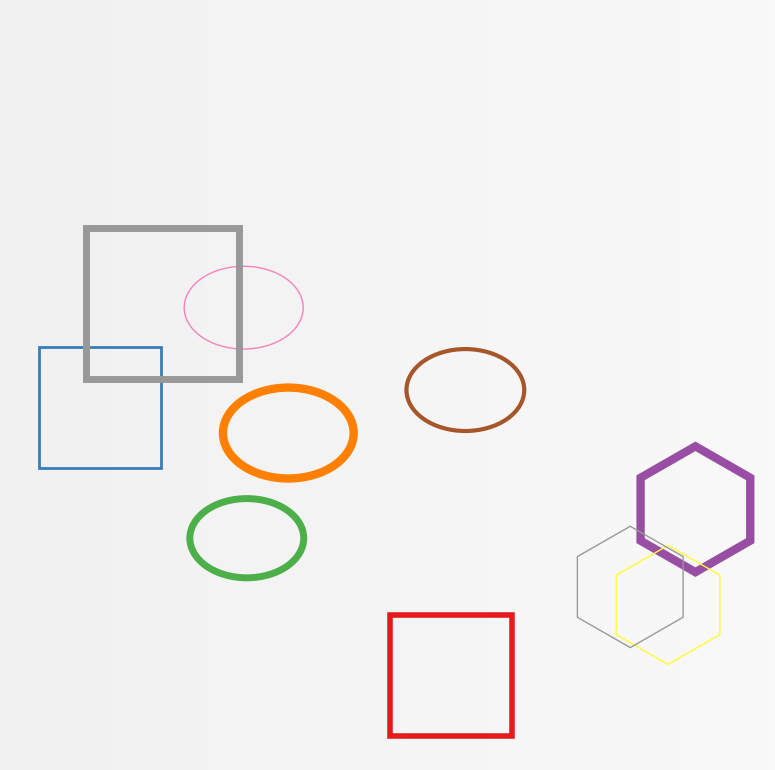[{"shape": "square", "thickness": 2, "radius": 0.4, "center": [0.582, 0.123]}, {"shape": "square", "thickness": 1, "radius": 0.39, "center": [0.129, 0.471]}, {"shape": "oval", "thickness": 2.5, "radius": 0.37, "center": [0.318, 0.301]}, {"shape": "hexagon", "thickness": 3, "radius": 0.41, "center": [0.897, 0.339]}, {"shape": "oval", "thickness": 3, "radius": 0.42, "center": [0.372, 0.438]}, {"shape": "hexagon", "thickness": 0.5, "radius": 0.39, "center": [0.862, 0.214]}, {"shape": "oval", "thickness": 1.5, "radius": 0.38, "center": [0.6, 0.493]}, {"shape": "oval", "thickness": 0.5, "radius": 0.38, "center": [0.314, 0.6]}, {"shape": "square", "thickness": 2.5, "radius": 0.49, "center": [0.21, 0.606]}, {"shape": "hexagon", "thickness": 0.5, "radius": 0.39, "center": [0.813, 0.238]}]